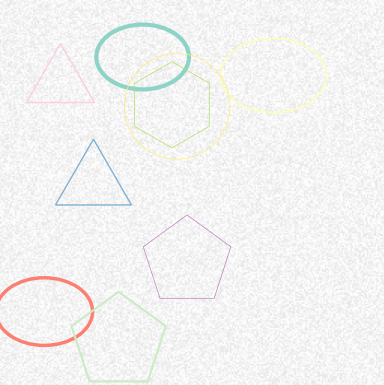[{"shape": "oval", "thickness": 3, "radius": 0.6, "center": [0.37, 0.852]}, {"shape": "oval", "thickness": 1, "radius": 0.69, "center": [0.71, 0.804]}, {"shape": "oval", "thickness": 2.5, "radius": 0.63, "center": [0.115, 0.191]}, {"shape": "triangle", "thickness": 1, "radius": 0.57, "center": [0.243, 0.525]}, {"shape": "hexagon", "thickness": 0.5, "radius": 0.56, "center": [0.447, 0.728]}, {"shape": "triangle", "thickness": 1, "radius": 0.51, "center": [0.157, 0.785]}, {"shape": "pentagon", "thickness": 0.5, "radius": 0.6, "center": [0.486, 0.322]}, {"shape": "pentagon", "thickness": 1.5, "radius": 0.64, "center": [0.308, 0.113]}, {"shape": "circle", "thickness": 0.5, "radius": 0.69, "center": [0.46, 0.724]}]